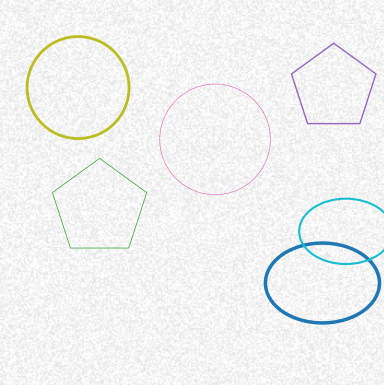[{"shape": "oval", "thickness": 2.5, "radius": 0.74, "center": [0.838, 0.265]}, {"shape": "pentagon", "thickness": 0.5, "radius": 0.64, "center": [0.259, 0.46]}, {"shape": "pentagon", "thickness": 1, "radius": 0.58, "center": [0.867, 0.772]}, {"shape": "circle", "thickness": 0.5, "radius": 0.72, "center": [0.559, 0.638]}, {"shape": "circle", "thickness": 2, "radius": 0.66, "center": [0.203, 0.773]}, {"shape": "oval", "thickness": 1.5, "radius": 0.61, "center": [0.898, 0.399]}]